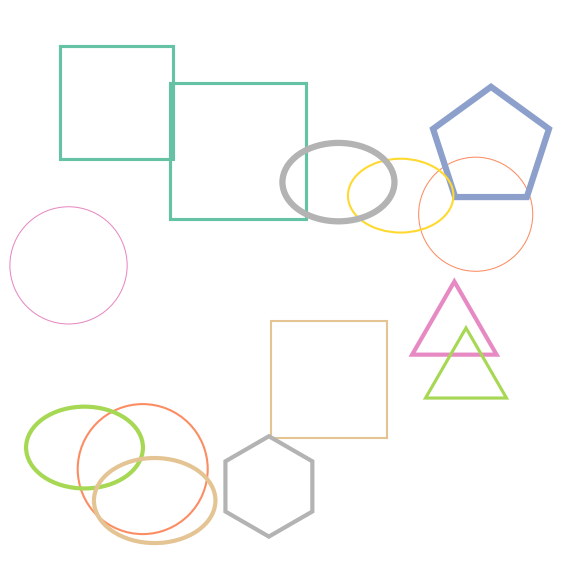[{"shape": "square", "thickness": 1.5, "radius": 0.49, "center": [0.202, 0.821]}, {"shape": "square", "thickness": 1.5, "radius": 0.59, "center": [0.413, 0.738]}, {"shape": "circle", "thickness": 1, "radius": 0.56, "center": [0.247, 0.187]}, {"shape": "circle", "thickness": 0.5, "radius": 0.49, "center": [0.824, 0.628]}, {"shape": "pentagon", "thickness": 3, "radius": 0.53, "center": [0.85, 0.743]}, {"shape": "triangle", "thickness": 2, "radius": 0.42, "center": [0.787, 0.427]}, {"shape": "circle", "thickness": 0.5, "radius": 0.51, "center": [0.119, 0.54]}, {"shape": "oval", "thickness": 2, "radius": 0.51, "center": [0.146, 0.224]}, {"shape": "triangle", "thickness": 1.5, "radius": 0.4, "center": [0.807, 0.35]}, {"shape": "oval", "thickness": 1, "radius": 0.46, "center": [0.694, 0.66]}, {"shape": "square", "thickness": 1, "radius": 0.5, "center": [0.569, 0.342]}, {"shape": "oval", "thickness": 2, "radius": 0.53, "center": [0.268, 0.132]}, {"shape": "hexagon", "thickness": 2, "radius": 0.43, "center": [0.466, 0.157]}, {"shape": "oval", "thickness": 3, "radius": 0.48, "center": [0.586, 0.684]}]